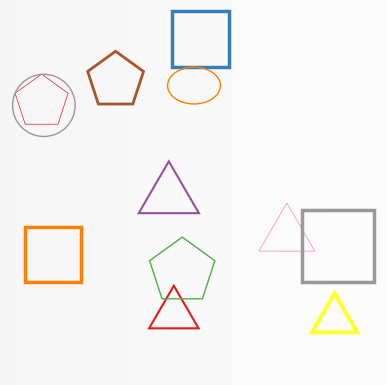[{"shape": "triangle", "thickness": 1.5, "radius": 0.37, "center": [0.449, 0.184]}, {"shape": "pentagon", "thickness": 0.5, "radius": 0.36, "center": [0.107, 0.736]}, {"shape": "square", "thickness": 2.5, "radius": 0.36, "center": [0.517, 0.9]}, {"shape": "pentagon", "thickness": 1, "radius": 0.44, "center": [0.47, 0.296]}, {"shape": "triangle", "thickness": 1.5, "radius": 0.45, "center": [0.436, 0.491]}, {"shape": "square", "thickness": 2.5, "radius": 0.36, "center": [0.137, 0.34]}, {"shape": "oval", "thickness": 1, "radius": 0.34, "center": [0.501, 0.778]}, {"shape": "triangle", "thickness": 3, "radius": 0.34, "center": [0.864, 0.171]}, {"shape": "pentagon", "thickness": 2, "radius": 0.38, "center": [0.298, 0.791]}, {"shape": "triangle", "thickness": 0.5, "radius": 0.42, "center": [0.74, 0.389]}, {"shape": "circle", "thickness": 1, "radius": 0.4, "center": [0.113, 0.726]}, {"shape": "square", "thickness": 2.5, "radius": 0.47, "center": [0.872, 0.36]}]